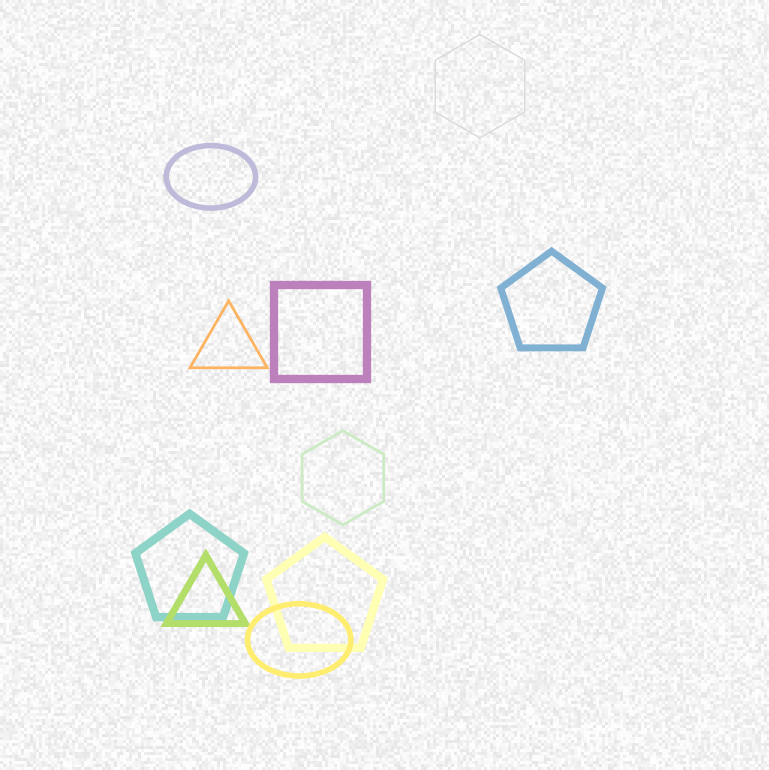[{"shape": "pentagon", "thickness": 3, "radius": 0.37, "center": [0.246, 0.259]}, {"shape": "pentagon", "thickness": 3, "radius": 0.4, "center": [0.422, 0.223]}, {"shape": "oval", "thickness": 2, "radius": 0.29, "center": [0.274, 0.77]}, {"shape": "pentagon", "thickness": 2.5, "radius": 0.35, "center": [0.716, 0.604]}, {"shape": "triangle", "thickness": 1, "radius": 0.29, "center": [0.297, 0.551]}, {"shape": "triangle", "thickness": 2.5, "radius": 0.3, "center": [0.267, 0.22]}, {"shape": "hexagon", "thickness": 0.5, "radius": 0.34, "center": [0.623, 0.888]}, {"shape": "square", "thickness": 3, "radius": 0.3, "center": [0.416, 0.569]}, {"shape": "hexagon", "thickness": 1, "radius": 0.31, "center": [0.445, 0.379]}, {"shape": "oval", "thickness": 2, "radius": 0.34, "center": [0.389, 0.169]}]